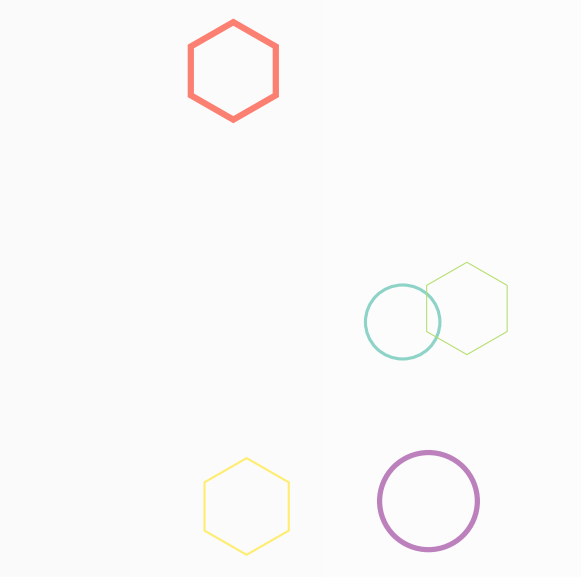[{"shape": "circle", "thickness": 1.5, "radius": 0.32, "center": [0.693, 0.442]}, {"shape": "hexagon", "thickness": 3, "radius": 0.42, "center": [0.401, 0.876]}, {"shape": "hexagon", "thickness": 0.5, "radius": 0.4, "center": [0.803, 0.465]}, {"shape": "circle", "thickness": 2.5, "radius": 0.42, "center": [0.737, 0.131]}, {"shape": "hexagon", "thickness": 1, "radius": 0.42, "center": [0.424, 0.122]}]